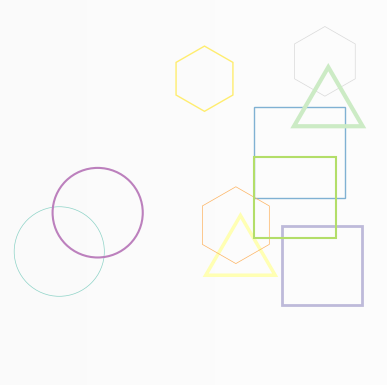[{"shape": "circle", "thickness": 0.5, "radius": 0.58, "center": [0.153, 0.347]}, {"shape": "triangle", "thickness": 2.5, "radius": 0.52, "center": [0.621, 0.337]}, {"shape": "square", "thickness": 2, "radius": 0.51, "center": [0.83, 0.311]}, {"shape": "square", "thickness": 1, "radius": 0.59, "center": [0.774, 0.604]}, {"shape": "hexagon", "thickness": 0.5, "radius": 0.5, "center": [0.609, 0.415]}, {"shape": "square", "thickness": 1.5, "radius": 0.53, "center": [0.761, 0.486]}, {"shape": "hexagon", "thickness": 0.5, "radius": 0.45, "center": [0.838, 0.841]}, {"shape": "circle", "thickness": 1.5, "radius": 0.58, "center": [0.252, 0.448]}, {"shape": "triangle", "thickness": 3, "radius": 0.51, "center": [0.847, 0.723]}, {"shape": "hexagon", "thickness": 1, "radius": 0.42, "center": [0.528, 0.796]}]